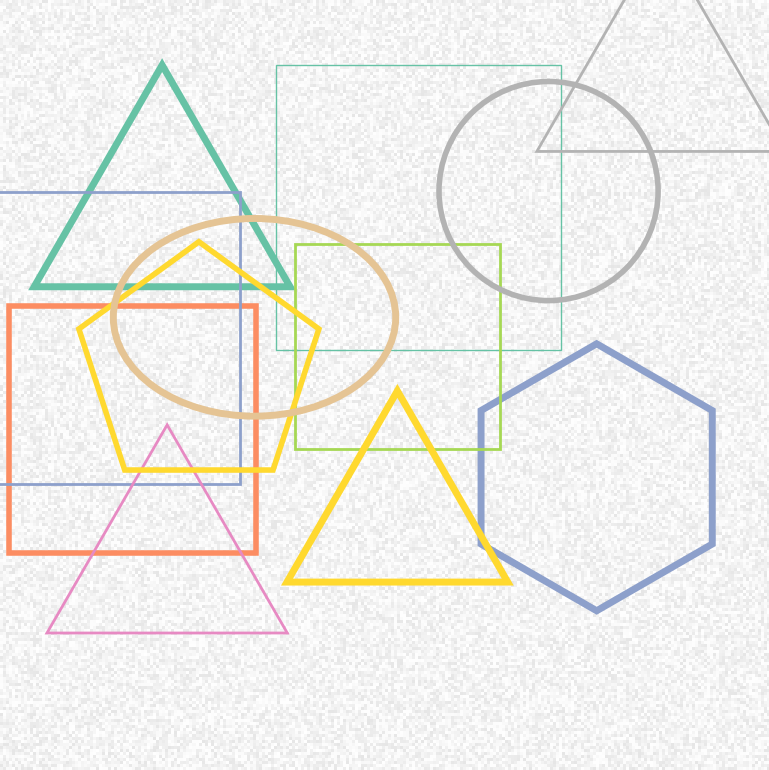[{"shape": "square", "thickness": 0.5, "radius": 0.92, "center": [0.543, 0.731]}, {"shape": "triangle", "thickness": 2.5, "radius": 0.96, "center": [0.211, 0.724]}, {"shape": "square", "thickness": 2, "radius": 0.8, "center": [0.172, 0.442]}, {"shape": "square", "thickness": 1, "radius": 0.95, "center": [0.121, 0.561]}, {"shape": "hexagon", "thickness": 2.5, "radius": 0.87, "center": [0.775, 0.38]}, {"shape": "triangle", "thickness": 1, "radius": 0.9, "center": [0.217, 0.268]}, {"shape": "square", "thickness": 1, "radius": 0.67, "center": [0.516, 0.55]}, {"shape": "pentagon", "thickness": 2, "radius": 0.82, "center": [0.258, 0.522]}, {"shape": "triangle", "thickness": 2.5, "radius": 0.83, "center": [0.516, 0.327]}, {"shape": "oval", "thickness": 2.5, "radius": 0.92, "center": [0.331, 0.588]}, {"shape": "triangle", "thickness": 1, "radius": 0.93, "center": [0.858, 0.896]}, {"shape": "circle", "thickness": 2, "radius": 0.71, "center": [0.712, 0.752]}]